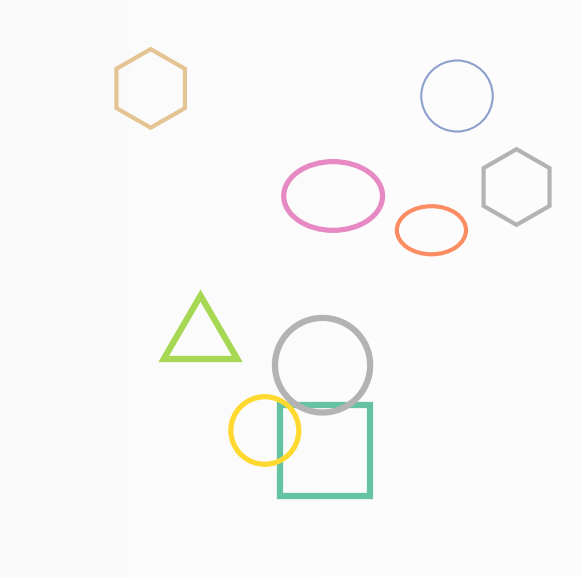[{"shape": "square", "thickness": 3, "radius": 0.39, "center": [0.559, 0.219]}, {"shape": "oval", "thickness": 2, "radius": 0.3, "center": [0.742, 0.6]}, {"shape": "circle", "thickness": 1, "radius": 0.31, "center": [0.786, 0.833]}, {"shape": "oval", "thickness": 2.5, "radius": 0.43, "center": [0.573, 0.66]}, {"shape": "triangle", "thickness": 3, "radius": 0.37, "center": [0.345, 0.414]}, {"shape": "circle", "thickness": 2.5, "radius": 0.29, "center": [0.456, 0.254]}, {"shape": "hexagon", "thickness": 2, "radius": 0.34, "center": [0.259, 0.846]}, {"shape": "hexagon", "thickness": 2, "radius": 0.33, "center": [0.889, 0.675]}, {"shape": "circle", "thickness": 3, "radius": 0.41, "center": [0.555, 0.367]}]